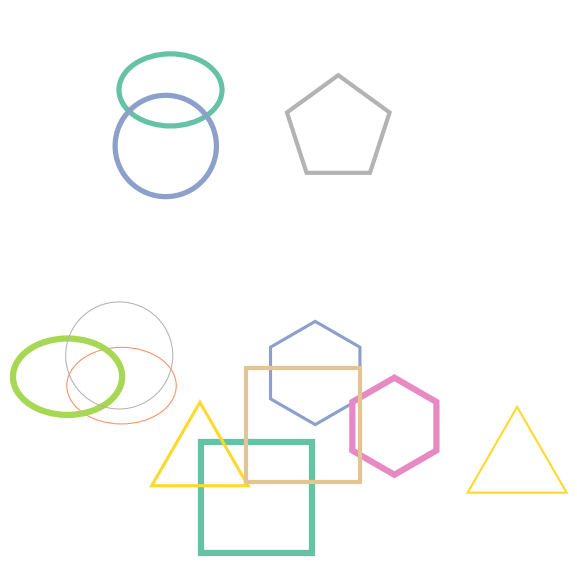[{"shape": "oval", "thickness": 2.5, "radius": 0.45, "center": [0.295, 0.843]}, {"shape": "square", "thickness": 3, "radius": 0.48, "center": [0.444, 0.138]}, {"shape": "oval", "thickness": 0.5, "radius": 0.47, "center": [0.21, 0.331]}, {"shape": "hexagon", "thickness": 1.5, "radius": 0.45, "center": [0.546, 0.353]}, {"shape": "circle", "thickness": 2.5, "radius": 0.44, "center": [0.287, 0.746]}, {"shape": "hexagon", "thickness": 3, "radius": 0.42, "center": [0.683, 0.261]}, {"shape": "oval", "thickness": 3, "radius": 0.47, "center": [0.117, 0.347]}, {"shape": "triangle", "thickness": 1, "radius": 0.5, "center": [0.895, 0.196]}, {"shape": "triangle", "thickness": 1.5, "radius": 0.48, "center": [0.346, 0.206]}, {"shape": "square", "thickness": 2, "radius": 0.49, "center": [0.524, 0.263]}, {"shape": "circle", "thickness": 0.5, "radius": 0.46, "center": [0.206, 0.384]}, {"shape": "pentagon", "thickness": 2, "radius": 0.47, "center": [0.586, 0.775]}]